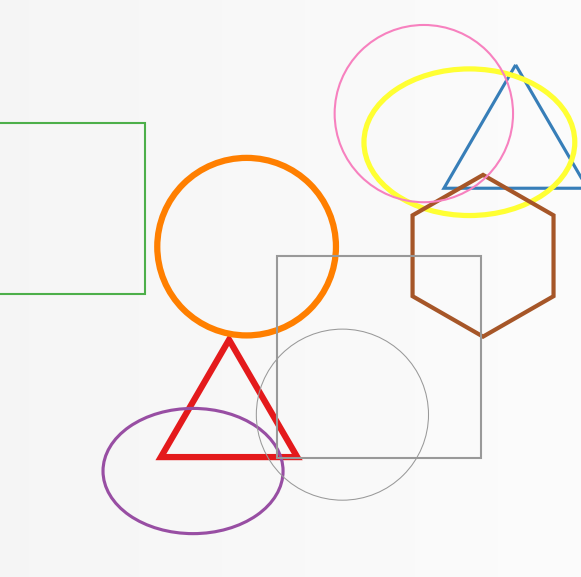[{"shape": "triangle", "thickness": 3, "radius": 0.68, "center": [0.394, 0.275]}, {"shape": "triangle", "thickness": 1.5, "radius": 0.71, "center": [0.887, 0.744]}, {"shape": "square", "thickness": 1, "radius": 0.74, "center": [0.101, 0.638]}, {"shape": "oval", "thickness": 1.5, "radius": 0.77, "center": [0.332, 0.184]}, {"shape": "circle", "thickness": 3, "radius": 0.77, "center": [0.424, 0.572]}, {"shape": "oval", "thickness": 2.5, "radius": 0.91, "center": [0.808, 0.753]}, {"shape": "hexagon", "thickness": 2, "radius": 0.7, "center": [0.831, 0.556]}, {"shape": "circle", "thickness": 1, "radius": 0.77, "center": [0.729, 0.802]}, {"shape": "circle", "thickness": 0.5, "radius": 0.74, "center": [0.589, 0.281]}, {"shape": "square", "thickness": 1, "radius": 0.88, "center": [0.652, 0.381]}]